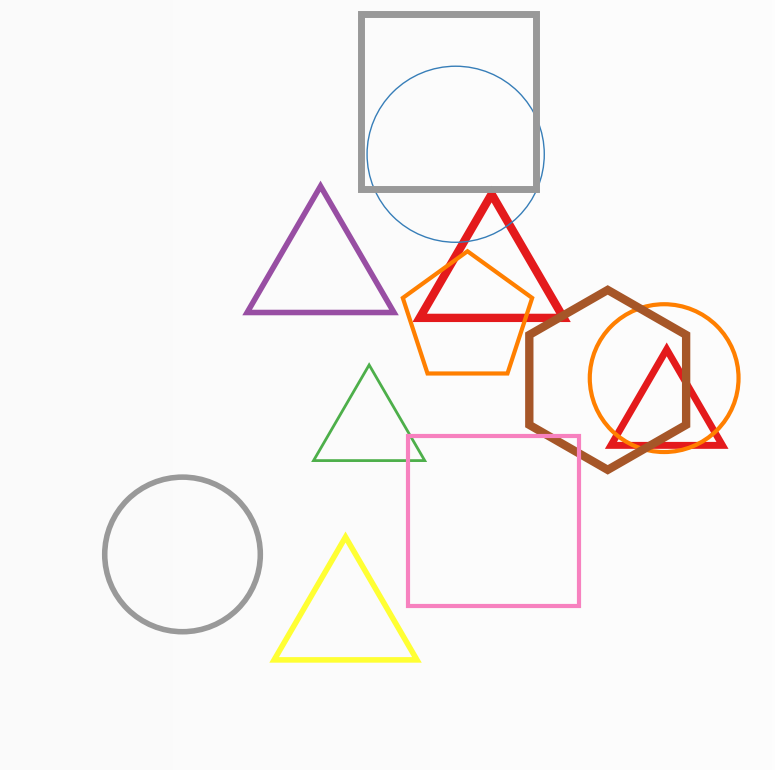[{"shape": "triangle", "thickness": 2.5, "radius": 0.42, "center": [0.86, 0.463]}, {"shape": "triangle", "thickness": 3, "radius": 0.54, "center": [0.634, 0.641]}, {"shape": "circle", "thickness": 0.5, "radius": 0.57, "center": [0.588, 0.8]}, {"shape": "triangle", "thickness": 1, "radius": 0.41, "center": [0.476, 0.443]}, {"shape": "triangle", "thickness": 2, "radius": 0.55, "center": [0.414, 0.649]}, {"shape": "pentagon", "thickness": 1.5, "radius": 0.44, "center": [0.603, 0.586]}, {"shape": "circle", "thickness": 1.5, "radius": 0.48, "center": [0.857, 0.509]}, {"shape": "triangle", "thickness": 2, "radius": 0.53, "center": [0.446, 0.196]}, {"shape": "hexagon", "thickness": 3, "radius": 0.58, "center": [0.784, 0.507]}, {"shape": "square", "thickness": 1.5, "radius": 0.55, "center": [0.636, 0.323]}, {"shape": "square", "thickness": 2.5, "radius": 0.57, "center": [0.579, 0.869]}, {"shape": "circle", "thickness": 2, "radius": 0.5, "center": [0.236, 0.28]}]